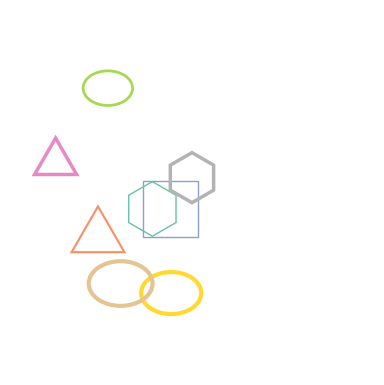[{"shape": "hexagon", "thickness": 1, "radius": 0.35, "center": [0.396, 0.457]}, {"shape": "triangle", "thickness": 1.5, "radius": 0.4, "center": [0.255, 0.385]}, {"shape": "square", "thickness": 1, "radius": 0.36, "center": [0.443, 0.457]}, {"shape": "triangle", "thickness": 2.5, "radius": 0.32, "center": [0.144, 0.578]}, {"shape": "oval", "thickness": 2, "radius": 0.32, "center": [0.28, 0.771]}, {"shape": "oval", "thickness": 3, "radius": 0.39, "center": [0.445, 0.239]}, {"shape": "oval", "thickness": 3, "radius": 0.41, "center": [0.313, 0.263]}, {"shape": "hexagon", "thickness": 2.5, "radius": 0.32, "center": [0.499, 0.539]}]